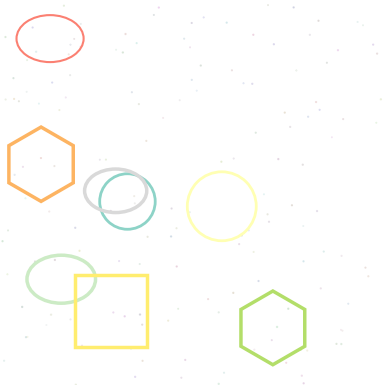[{"shape": "circle", "thickness": 2, "radius": 0.36, "center": [0.331, 0.477]}, {"shape": "circle", "thickness": 2, "radius": 0.45, "center": [0.576, 0.464]}, {"shape": "oval", "thickness": 1.5, "radius": 0.44, "center": [0.13, 0.9]}, {"shape": "hexagon", "thickness": 2.5, "radius": 0.48, "center": [0.107, 0.573]}, {"shape": "hexagon", "thickness": 2.5, "radius": 0.48, "center": [0.709, 0.148]}, {"shape": "oval", "thickness": 2.5, "radius": 0.4, "center": [0.3, 0.504]}, {"shape": "oval", "thickness": 2.5, "radius": 0.45, "center": [0.159, 0.275]}, {"shape": "square", "thickness": 2.5, "radius": 0.47, "center": [0.288, 0.192]}]